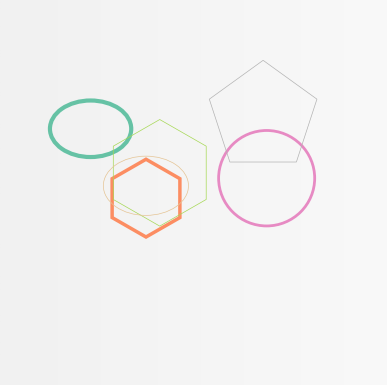[{"shape": "oval", "thickness": 3, "radius": 0.52, "center": [0.234, 0.666]}, {"shape": "hexagon", "thickness": 2.5, "radius": 0.5, "center": [0.377, 0.485]}, {"shape": "circle", "thickness": 2, "radius": 0.62, "center": [0.688, 0.537]}, {"shape": "hexagon", "thickness": 0.5, "radius": 0.69, "center": [0.412, 0.551]}, {"shape": "oval", "thickness": 0.5, "radius": 0.55, "center": [0.377, 0.517]}, {"shape": "pentagon", "thickness": 0.5, "radius": 0.73, "center": [0.679, 0.697]}]